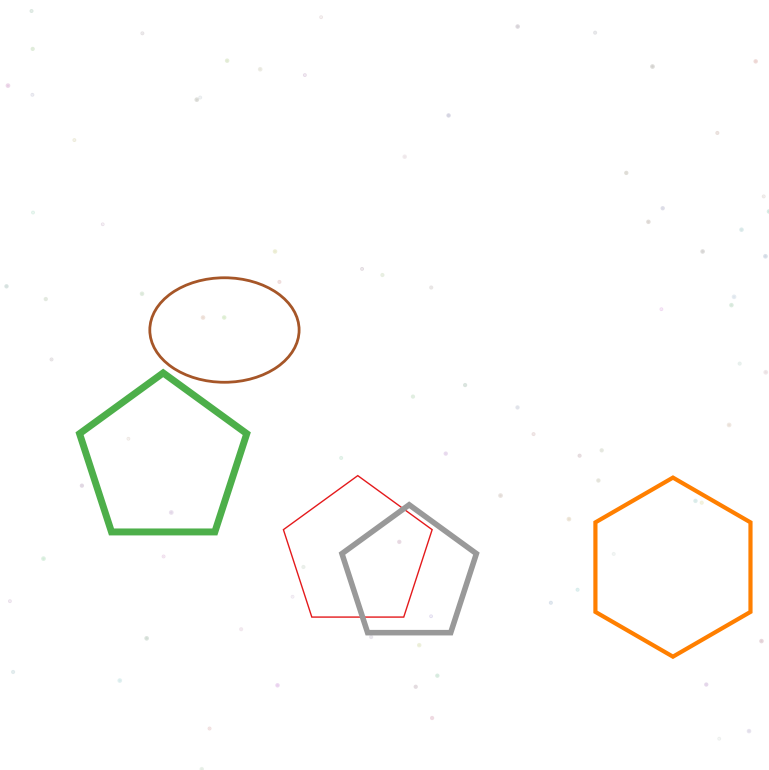[{"shape": "pentagon", "thickness": 0.5, "radius": 0.51, "center": [0.465, 0.281]}, {"shape": "pentagon", "thickness": 2.5, "radius": 0.57, "center": [0.212, 0.402]}, {"shape": "hexagon", "thickness": 1.5, "radius": 0.58, "center": [0.874, 0.263]}, {"shape": "oval", "thickness": 1, "radius": 0.48, "center": [0.292, 0.571]}, {"shape": "pentagon", "thickness": 2, "radius": 0.46, "center": [0.531, 0.253]}]